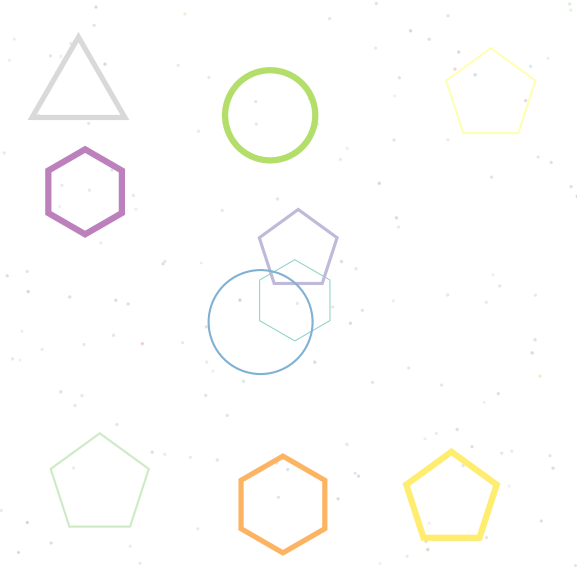[{"shape": "hexagon", "thickness": 0.5, "radius": 0.35, "center": [0.51, 0.479]}, {"shape": "pentagon", "thickness": 1, "radius": 0.41, "center": [0.85, 0.835]}, {"shape": "pentagon", "thickness": 1.5, "radius": 0.35, "center": [0.516, 0.566]}, {"shape": "circle", "thickness": 1, "radius": 0.45, "center": [0.451, 0.441]}, {"shape": "hexagon", "thickness": 2.5, "radius": 0.42, "center": [0.49, 0.126]}, {"shape": "circle", "thickness": 3, "radius": 0.39, "center": [0.468, 0.799]}, {"shape": "triangle", "thickness": 2.5, "radius": 0.46, "center": [0.136, 0.842]}, {"shape": "hexagon", "thickness": 3, "radius": 0.37, "center": [0.147, 0.667]}, {"shape": "pentagon", "thickness": 1, "radius": 0.45, "center": [0.173, 0.159]}, {"shape": "pentagon", "thickness": 3, "radius": 0.41, "center": [0.782, 0.135]}]